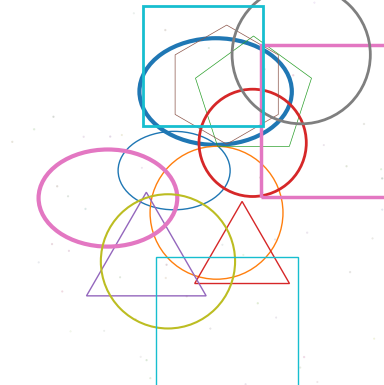[{"shape": "oval", "thickness": 1, "radius": 0.73, "center": [0.452, 0.557]}, {"shape": "oval", "thickness": 3, "radius": 0.99, "center": [0.56, 0.762]}, {"shape": "circle", "thickness": 1, "radius": 0.86, "center": [0.562, 0.447]}, {"shape": "pentagon", "thickness": 0.5, "radius": 0.79, "center": [0.658, 0.748]}, {"shape": "circle", "thickness": 2, "radius": 0.7, "center": [0.656, 0.629]}, {"shape": "triangle", "thickness": 1, "radius": 0.71, "center": [0.629, 0.335]}, {"shape": "triangle", "thickness": 1, "radius": 0.9, "center": [0.38, 0.321]}, {"shape": "hexagon", "thickness": 0.5, "radius": 0.77, "center": [0.589, 0.78]}, {"shape": "oval", "thickness": 3, "radius": 0.9, "center": [0.28, 0.486]}, {"shape": "square", "thickness": 2.5, "radius": 0.99, "center": [0.875, 0.685]}, {"shape": "circle", "thickness": 2, "radius": 0.9, "center": [0.782, 0.858]}, {"shape": "circle", "thickness": 1.5, "radius": 0.87, "center": [0.436, 0.321]}, {"shape": "square", "thickness": 2, "radius": 0.78, "center": [0.528, 0.828]}, {"shape": "square", "thickness": 1, "radius": 0.92, "center": [0.589, 0.147]}]